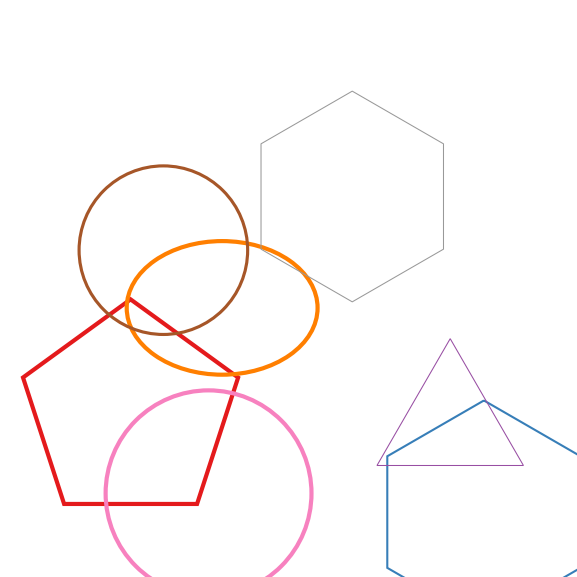[{"shape": "pentagon", "thickness": 2, "radius": 0.98, "center": [0.226, 0.285]}, {"shape": "hexagon", "thickness": 1, "radius": 0.97, "center": [0.838, 0.112]}, {"shape": "triangle", "thickness": 0.5, "radius": 0.73, "center": [0.78, 0.266]}, {"shape": "oval", "thickness": 2, "radius": 0.83, "center": [0.385, 0.466]}, {"shape": "circle", "thickness": 1.5, "radius": 0.73, "center": [0.283, 0.566]}, {"shape": "circle", "thickness": 2, "radius": 0.89, "center": [0.361, 0.145]}, {"shape": "hexagon", "thickness": 0.5, "radius": 0.91, "center": [0.61, 0.659]}]